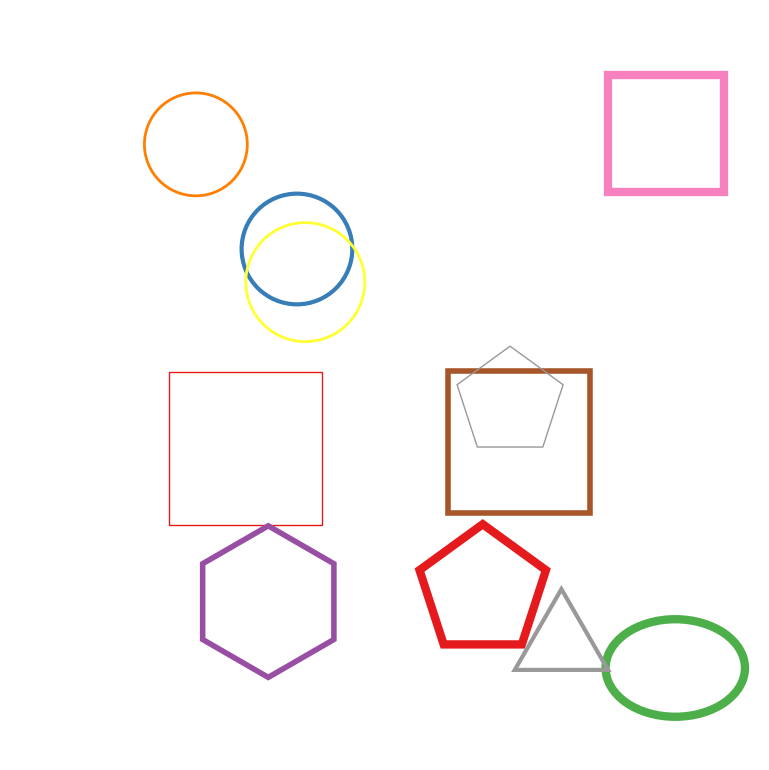[{"shape": "square", "thickness": 0.5, "radius": 0.5, "center": [0.319, 0.417]}, {"shape": "pentagon", "thickness": 3, "radius": 0.43, "center": [0.627, 0.233]}, {"shape": "circle", "thickness": 1.5, "radius": 0.36, "center": [0.386, 0.677]}, {"shape": "oval", "thickness": 3, "radius": 0.45, "center": [0.877, 0.132]}, {"shape": "hexagon", "thickness": 2, "radius": 0.49, "center": [0.348, 0.219]}, {"shape": "circle", "thickness": 1, "radius": 0.33, "center": [0.254, 0.813]}, {"shape": "circle", "thickness": 1, "radius": 0.39, "center": [0.396, 0.634]}, {"shape": "square", "thickness": 2, "radius": 0.46, "center": [0.674, 0.426]}, {"shape": "square", "thickness": 3, "radius": 0.38, "center": [0.865, 0.826]}, {"shape": "pentagon", "thickness": 0.5, "radius": 0.36, "center": [0.662, 0.478]}, {"shape": "triangle", "thickness": 1.5, "radius": 0.35, "center": [0.729, 0.165]}]